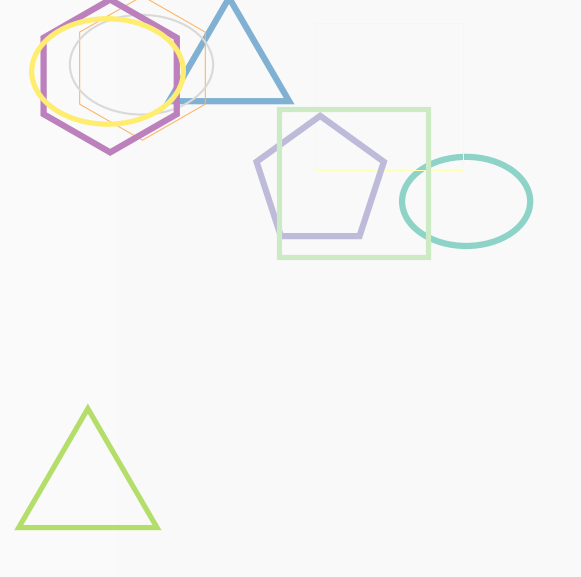[{"shape": "oval", "thickness": 3, "radius": 0.55, "center": [0.802, 0.65]}, {"shape": "square", "thickness": 0.5, "radius": 0.64, "center": [0.67, 0.832]}, {"shape": "pentagon", "thickness": 3, "radius": 0.58, "center": [0.551, 0.683]}, {"shape": "triangle", "thickness": 3, "radius": 0.6, "center": [0.394, 0.884]}, {"shape": "hexagon", "thickness": 0.5, "radius": 0.62, "center": [0.245, 0.881]}, {"shape": "triangle", "thickness": 2.5, "radius": 0.69, "center": [0.151, 0.154]}, {"shape": "oval", "thickness": 1, "radius": 0.62, "center": [0.243, 0.887]}, {"shape": "hexagon", "thickness": 3, "radius": 0.66, "center": [0.19, 0.868]}, {"shape": "square", "thickness": 2.5, "radius": 0.64, "center": [0.608, 0.682]}, {"shape": "oval", "thickness": 2.5, "radius": 0.65, "center": [0.185, 0.875]}]